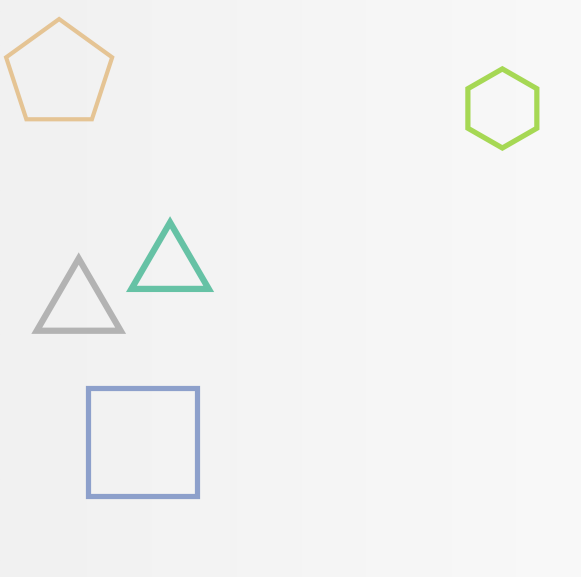[{"shape": "triangle", "thickness": 3, "radius": 0.38, "center": [0.293, 0.537]}, {"shape": "square", "thickness": 2.5, "radius": 0.47, "center": [0.246, 0.234]}, {"shape": "hexagon", "thickness": 2.5, "radius": 0.34, "center": [0.864, 0.811]}, {"shape": "pentagon", "thickness": 2, "radius": 0.48, "center": [0.102, 0.87]}, {"shape": "triangle", "thickness": 3, "radius": 0.42, "center": [0.135, 0.468]}]